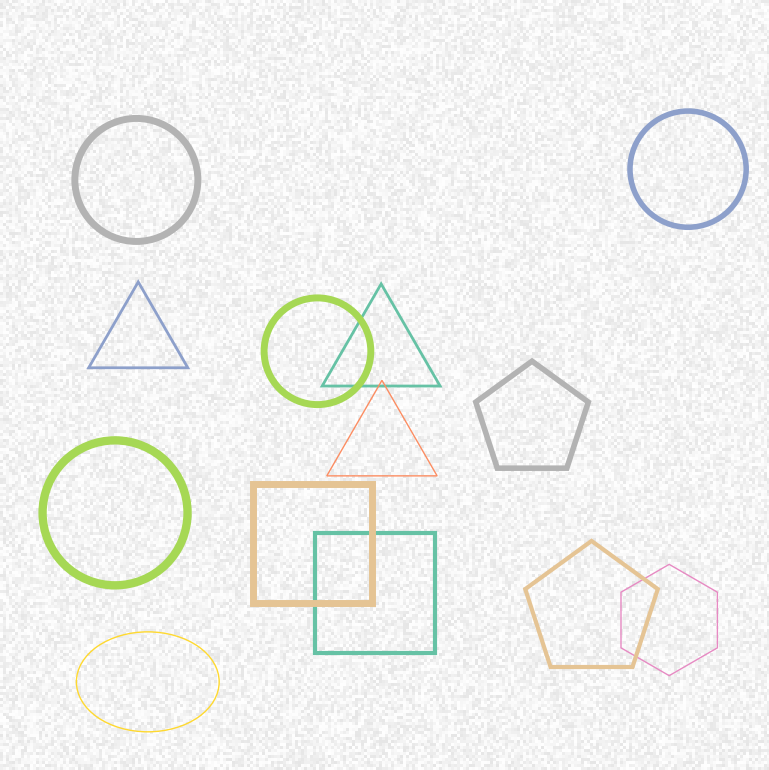[{"shape": "square", "thickness": 1.5, "radius": 0.39, "center": [0.488, 0.229]}, {"shape": "triangle", "thickness": 1, "radius": 0.44, "center": [0.495, 0.543]}, {"shape": "triangle", "thickness": 0.5, "radius": 0.41, "center": [0.496, 0.423]}, {"shape": "triangle", "thickness": 1, "radius": 0.37, "center": [0.18, 0.56]}, {"shape": "circle", "thickness": 2, "radius": 0.38, "center": [0.894, 0.78]}, {"shape": "hexagon", "thickness": 0.5, "radius": 0.36, "center": [0.869, 0.195]}, {"shape": "circle", "thickness": 2.5, "radius": 0.35, "center": [0.412, 0.544]}, {"shape": "circle", "thickness": 3, "radius": 0.47, "center": [0.149, 0.334]}, {"shape": "oval", "thickness": 0.5, "radius": 0.46, "center": [0.192, 0.114]}, {"shape": "pentagon", "thickness": 1.5, "radius": 0.45, "center": [0.768, 0.207]}, {"shape": "square", "thickness": 2.5, "radius": 0.39, "center": [0.406, 0.294]}, {"shape": "circle", "thickness": 2.5, "radius": 0.4, "center": [0.177, 0.766]}, {"shape": "pentagon", "thickness": 2, "radius": 0.38, "center": [0.691, 0.454]}]